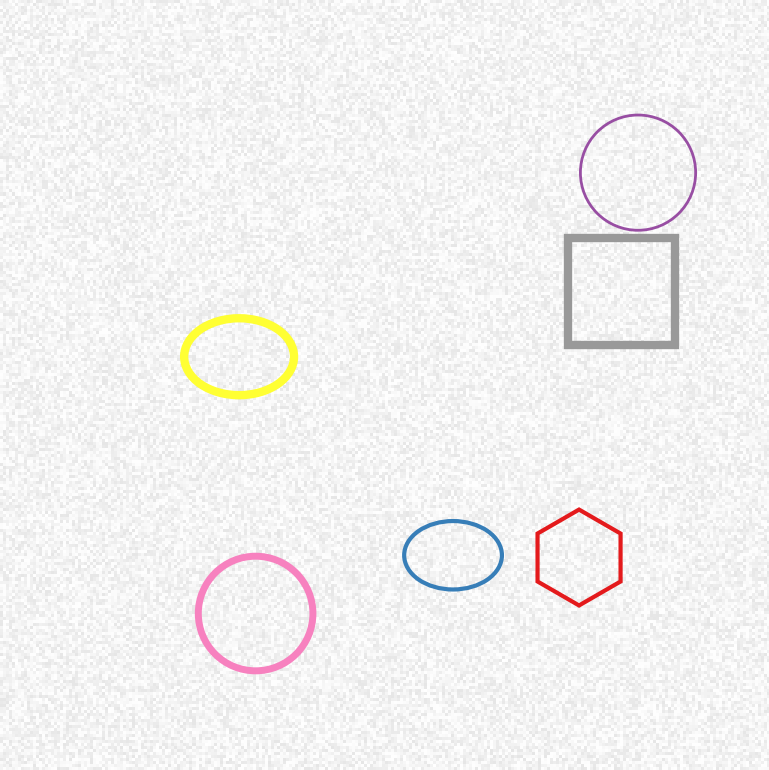[{"shape": "hexagon", "thickness": 1.5, "radius": 0.31, "center": [0.752, 0.276]}, {"shape": "oval", "thickness": 1.5, "radius": 0.32, "center": [0.588, 0.279]}, {"shape": "circle", "thickness": 1, "radius": 0.37, "center": [0.829, 0.776]}, {"shape": "oval", "thickness": 3, "radius": 0.36, "center": [0.311, 0.537]}, {"shape": "circle", "thickness": 2.5, "radius": 0.37, "center": [0.332, 0.203]}, {"shape": "square", "thickness": 3, "radius": 0.35, "center": [0.807, 0.621]}]